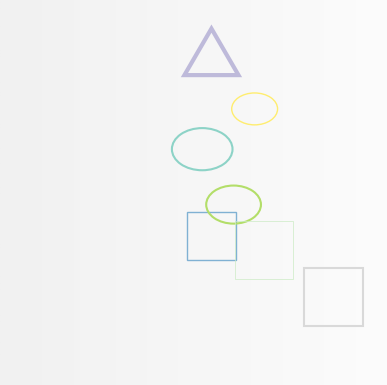[{"shape": "oval", "thickness": 1.5, "radius": 0.39, "center": [0.522, 0.613]}, {"shape": "triangle", "thickness": 3, "radius": 0.4, "center": [0.546, 0.845]}, {"shape": "square", "thickness": 1, "radius": 0.31, "center": [0.546, 0.387]}, {"shape": "oval", "thickness": 1.5, "radius": 0.35, "center": [0.603, 0.469]}, {"shape": "square", "thickness": 1.5, "radius": 0.38, "center": [0.86, 0.228]}, {"shape": "square", "thickness": 0.5, "radius": 0.38, "center": [0.681, 0.351]}, {"shape": "oval", "thickness": 1, "radius": 0.3, "center": [0.657, 0.717]}]